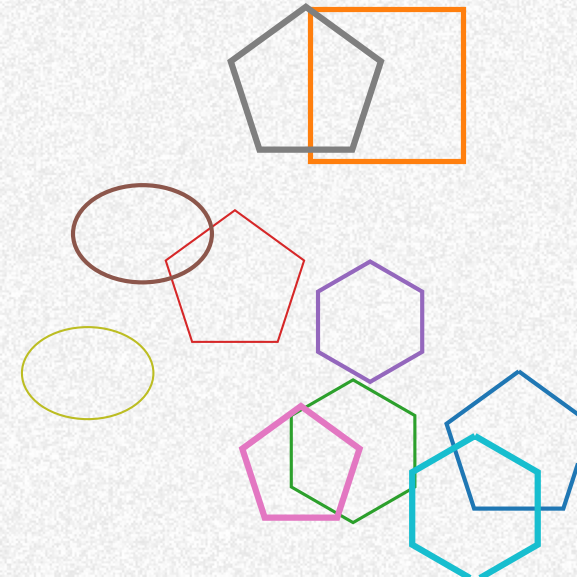[{"shape": "pentagon", "thickness": 2, "radius": 0.66, "center": [0.898, 0.225]}, {"shape": "square", "thickness": 2.5, "radius": 0.66, "center": [0.669, 0.852]}, {"shape": "hexagon", "thickness": 1.5, "radius": 0.62, "center": [0.611, 0.218]}, {"shape": "pentagon", "thickness": 1, "radius": 0.63, "center": [0.407, 0.509]}, {"shape": "hexagon", "thickness": 2, "radius": 0.52, "center": [0.641, 0.442]}, {"shape": "oval", "thickness": 2, "radius": 0.6, "center": [0.247, 0.594]}, {"shape": "pentagon", "thickness": 3, "radius": 0.53, "center": [0.521, 0.189]}, {"shape": "pentagon", "thickness": 3, "radius": 0.68, "center": [0.53, 0.851]}, {"shape": "oval", "thickness": 1, "radius": 0.57, "center": [0.152, 0.353]}, {"shape": "hexagon", "thickness": 3, "radius": 0.63, "center": [0.822, 0.119]}]